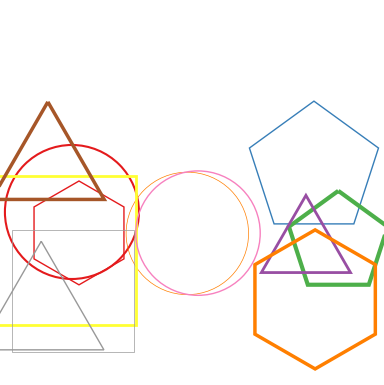[{"shape": "circle", "thickness": 1.5, "radius": 0.87, "center": [0.187, 0.449]}, {"shape": "hexagon", "thickness": 1, "radius": 0.67, "center": [0.205, 0.395]}, {"shape": "pentagon", "thickness": 1, "radius": 0.88, "center": [0.815, 0.561]}, {"shape": "pentagon", "thickness": 3, "radius": 0.67, "center": [0.879, 0.369]}, {"shape": "triangle", "thickness": 2, "radius": 0.67, "center": [0.795, 0.359]}, {"shape": "hexagon", "thickness": 2.5, "radius": 0.9, "center": [0.819, 0.222]}, {"shape": "circle", "thickness": 0.5, "radius": 0.8, "center": [0.487, 0.394]}, {"shape": "square", "thickness": 2, "radius": 0.97, "center": [0.16, 0.35]}, {"shape": "triangle", "thickness": 2.5, "radius": 0.84, "center": [0.124, 0.566]}, {"shape": "circle", "thickness": 1, "radius": 0.81, "center": [0.514, 0.394]}, {"shape": "square", "thickness": 0.5, "radius": 0.79, "center": [0.189, 0.244]}, {"shape": "triangle", "thickness": 1, "radius": 0.94, "center": [0.107, 0.185]}]